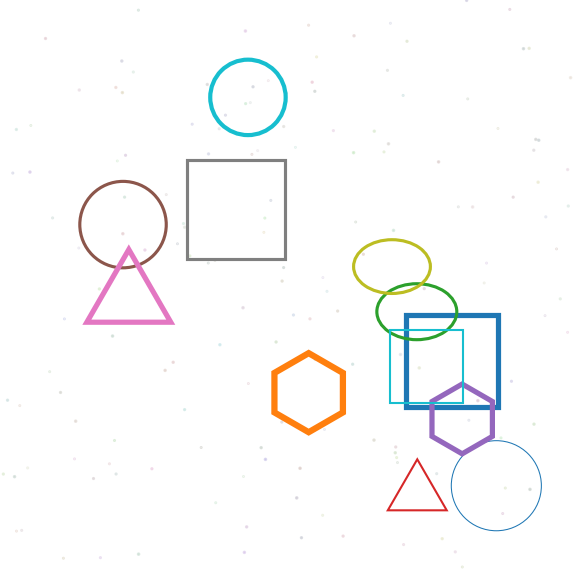[{"shape": "circle", "thickness": 0.5, "radius": 0.39, "center": [0.859, 0.158]}, {"shape": "square", "thickness": 2.5, "radius": 0.4, "center": [0.782, 0.374]}, {"shape": "hexagon", "thickness": 3, "radius": 0.34, "center": [0.534, 0.319]}, {"shape": "oval", "thickness": 1.5, "radius": 0.35, "center": [0.722, 0.459]}, {"shape": "triangle", "thickness": 1, "radius": 0.29, "center": [0.723, 0.145]}, {"shape": "hexagon", "thickness": 2.5, "radius": 0.3, "center": [0.8, 0.274]}, {"shape": "circle", "thickness": 1.5, "radius": 0.37, "center": [0.213, 0.61]}, {"shape": "triangle", "thickness": 2.5, "radius": 0.42, "center": [0.223, 0.483]}, {"shape": "square", "thickness": 1.5, "radius": 0.43, "center": [0.409, 0.636]}, {"shape": "oval", "thickness": 1.5, "radius": 0.33, "center": [0.679, 0.538]}, {"shape": "circle", "thickness": 2, "radius": 0.33, "center": [0.429, 0.831]}, {"shape": "square", "thickness": 1, "radius": 0.32, "center": [0.739, 0.365]}]